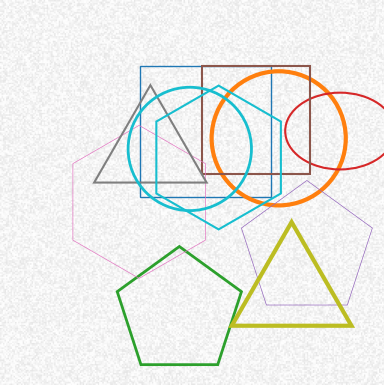[{"shape": "square", "thickness": 1, "radius": 0.85, "center": [0.534, 0.658]}, {"shape": "circle", "thickness": 3, "radius": 0.87, "center": [0.724, 0.641]}, {"shape": "pentagon", "thickness": 2, "radius": 0.85, "center": [0.466, 0.19]}, {"shape": "oval", "thickness": 1.5, "radius": 0.71, "center": [0.883, 0.66]}, {"shape": "pentagon", "thickness": 0.5, "radius": 0.89, "center": [0.797, 0.352]}, {"shape": "square", "thickness": 1.5, "radius": 0.7, "center": [0.664, 0.688]}, {"shape": "hexagon", "thickness": 0.5, "radius": 0.99, "center": [0.361, 0.476]}, {"shape": "triangle", "thickness": 1.5, "radius": 0.84, "center": [0.391, 0.61]}, {"shape": "triangle", "thickness": 3, "radius": 0.9, "center": [0.757, 0.244]}, {"shape": "hexagon", "thickness": 1.5, "radius": 0.93, "center": [0.568, 0.591]}, {"shape": "circle", "thickness": 2, "radius": 0.8, "center": [0.493, 0.613]}]